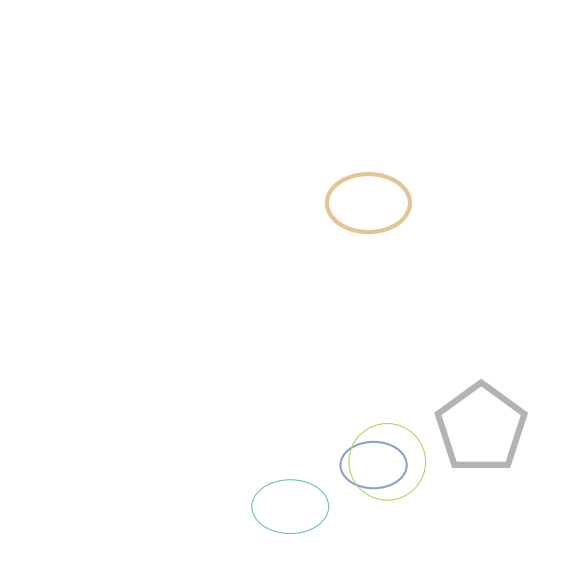[{"shape": "oval", "thickness": 0.5, "radius": 0.33, "center": [0.503, 0.122]}, {"shape": "oval", "thickness": 1, "radius": 0.29, "center": [0.647, 0.194]}, {"shape": "circle", "thickness": 0.5, "radius": 0.33, "center": [0.671, 0.199]}, {"shape": "oval", "thickness": 2, "radius": 0.36, "center": [0.638, 0.648]}, {"shape": "pentagon", "thickness": 3, "radius": 0.39, "center": [0.833, 0.258]}]